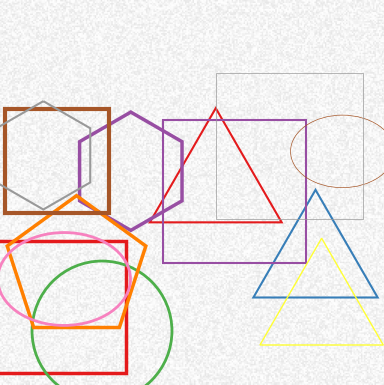[{"shape": "square", "thickness": 2.5, "radius": 0.86, "center": [0.157, 0.202]}, {"shape": "triangle", "thickness": 1.5, "radius": 0.99, "center": [0.56, 0.521]}, {"shape": "triangle", "thickness": 1.5, "radius": 0.93, "center": [0.82, 0.32]}, {"shape": "circle", "thickness": 2, "radius": 0.91, "center": [0.265, 0.14]}, {"shape": "square", "thickness": 1.5, "radius": 0.93, "center": [0.608, 0.502]}, {"shape": "hexagon", "thickness": 2.5, "radius": 0.77, "center": [0.34, 0.555]}, {"shape": "pentagon", "thickness": 2.5, "radius": 0.95, "center": [0.199, 0.302]}, {"shape": "triangle", "thickness": 1, "radius": 0.92, "center": [0.835, 0.196]}, {"shape": "oval", "thickness": 0.5, "radius": 0.67, "center": [0.889, 0.607]}, {"shape": "square", "thickness": 3, "radius": 0.68, "center": [0.148, 0.582]}, {"shape": "oval", "thickness": 2, "radius": 0.86, "center": [0.167, 0.275]}, {"shape": "square", "thickness": 0.5, "radius": 0.95, "center": [0.753, 0.621]}, {"shape": "hexagon", "thickness": 1.5, "radius": 0.7, "center": [0.113, 0.597]}]